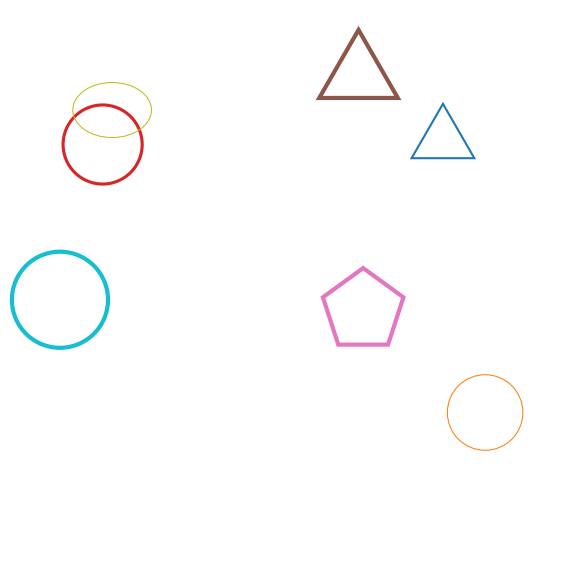[{"shape": "triangle", "thickness": 1, "radius": 0.31, "center": [0.767, 0.757]}, {"shape": "circle", "thickness": 0.5, "radius": 0.33, "center": [0.84, 0.285]}, {"shape": "circle", "thickness": 1.5, "radius": 0.34, "center": [0.178, 0.749]}, {"shape": "triangle", "thickness": 2, "radius": 0.39, "center": [0.621, 0.869]}, {"shape": "pentagon", "thickness": 2, "radius": 0.37, "center": [0.629, 0.462]}, {"shape": "oval", "thickness": 0.5, "radius": 0.34, "center": [0.194, 0.809]}, {"shape": "circle", "thickness": 2, "radius": 0.42, "center": [0.104, 0.48]}]